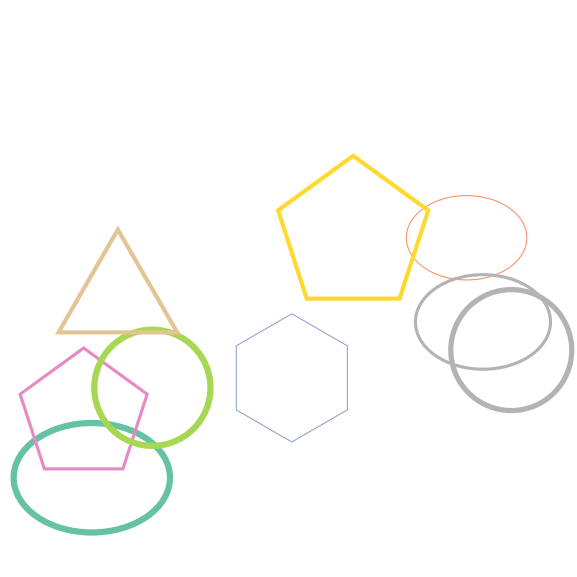[{"shape": "oval", "thickness": 3, "radius": 0.68, "center": [0.159, 0.172]}, {"shape": "oval", "thickness": 0.5, "radius": 0.52, "center": [0.808, 0.587]}, {"shape": "hexagon", "thickness": 0.5, "radius": 0.55, "center": [0.505, 0.345]}, {"shape": "pentagon", "thickness": 1.5, "radius": 0.58, "center": [0.145, 0.281]}, {"shape": "circle", "thickness": 3, "radius": 0.5, "center": [0.264, 0.328]}, {"shape": "pentagon", "thickness": 2, "radius": 0.68, "center": [0.612, 0.593]}, {"shape": "triangle", "thickness": 2, "radius": 0.59, "center": [0.204, 0.483]}, {"shape": "oval", "thickness": 1.5, "radius": 0.58, "center": [0.836, 0.442]}, {"shape": "circle", "thickness": 2.5, "radius": 0.52, "center": [0.885, 0.393]}]